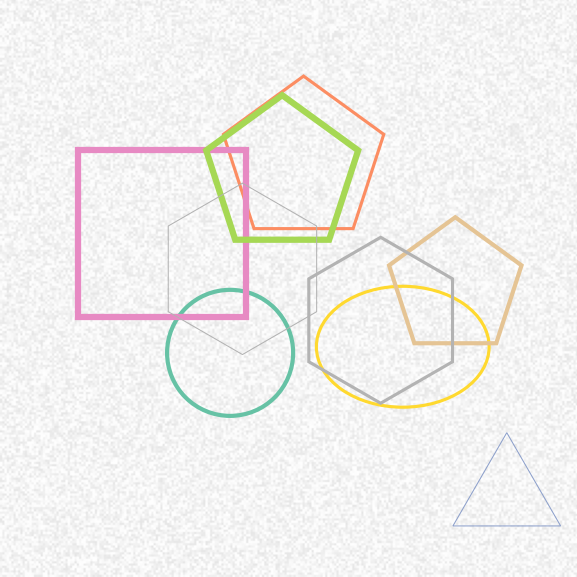[{"shape": "circle", "thickness": 2, "radius": 0.55, "center": [0.398, 0.388]}, {"shape": "pentagon", "thickness": 1.5, "radius": 0.73, "center": [0.526, 0.721]}, {"shape": "triangle", "thickness": 0.5, "radius": 0.54, "center": [0.878, 0.142]}, {"shape": "square", "thickness": 3, "radius": 0.72, "center": [0.28, 0.595]}, {"shape": "pentagon", "thickness": 3, "radius": 0.69, "center": [0.489, 0.696]}, {"shape": "oval", "thickness": 1.5, "radius": 0.75, "center": [0.697, 0.399]}, {"shape": "pentagon", "thickness": 2, "radius": 0.6, "center": [0.788, 0.502]}, {"shape": "hexagon", "thickness": 0.5, "radius": 0.74, "center": [0.42, 0.534]}, {"shape": "hexagon", "thickness": 1.5, "radius": 0.72, "center": [0.659, 0.445]}]